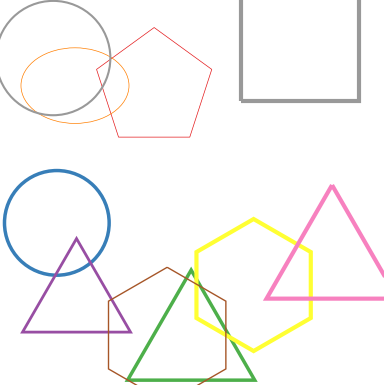[{"shape": "pentagon", "thickness": 0.5, "radius": 0.79, "center": [0.4, 0.771]}, {"shape": "circle", "thickness": 2.5, "radius": 0.68, "center": [0.148, 0.421]}, {"shape": "triangle", "thickness": 2.5, "radius": 0.95, "center": [0.497, 0.108]}, {"shape": "triangle", "thickness": 2, "radius": 0.81, "center": [0.199, 0.218]}, {"shape": "oval", "thickness": 0.5, "radius": 0.7, "center": [0.195, 0.778]}, {"shape": "hexagon", "thickness": 3, "radius": 0.86, "center": [0.659, 0.26]}, {"shape": "hexagon", "thickness": 1, "radius": 0.88, "center": [0.434, 0.13]}, {"shape": "triangle", "thickness": 3, "radius": 0.98, "center": [0.863, 0.323]}, {"shape": "circle", "thickness": 1.5, "radius": 0.74, "center": [0.138, 0.849]}, {"shape": "square", "thickness": 3, "radius": 0.77, "center": [0.779, 0.891]}]